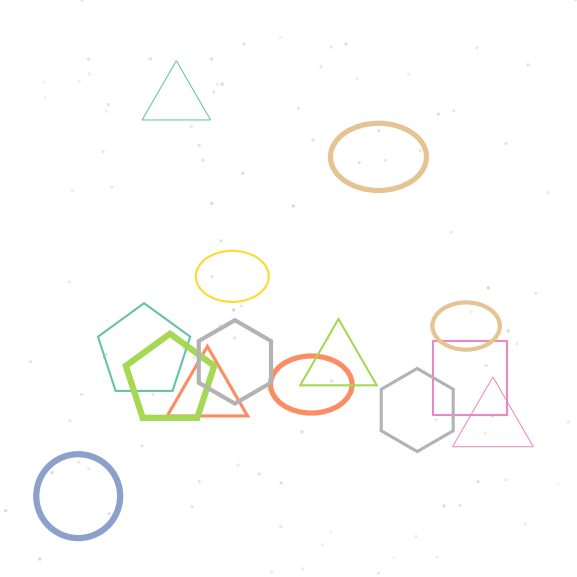[{"shape": "pentagon", "thickness": 1, "radius": 0.42, "center": [0.25, 0.39]}, {"shape": "triangle", "thickness": 0.5, "radius": 0.34, "center": [0.305, 0.826]}, {"shape": "oval", "thickness": 2.5, "radius": 0.35, "center": [0.539, 0.333]}, {"shape": "triangle", "thickness": 1.5, "radius": 0.4, "center": [0.359, 0.319]}, {"shape": "circle", "thickness": 3, "radius": 0.36, "center": [0.135, 0.14]}, {"shape": "square", "thickness": 1, "radius": 0.32, "center": [0.815, 0.345]}, {"shape": "triangle", "thickness": 0.5, "radius": 0.4, "center": [0.854, 0.266]}, {"shape": "pentagon", "thickness": 3, "radius": 0.4, "center": [0.294, 0.341]}, {"shape": "triangle", "thickness": 1, "radius": 0.38, "center": [0.586, 0.37]}, {"shape": "oval", "thickness": 1, "radius": 0.32, "center": [0.402, 0.521]}, {"shape": "oval", "thickness": 2.5, "radius": 0.42, "center": [0.655, 0.727]}, {"shape": "oval", "thickness": 2, "radius": 0.29, "center": [0.807, 0.435]}, {"shape": "hexagon", "thickness": 2, "radius": 0.36, "center": [0.407, 0.372]}, {"shape": "hexagon", "thickness": 1.5, "radius": 0.36, "center": [0.722, 0.289]}]